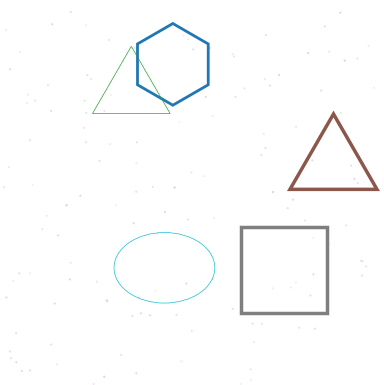[{"shape": "hexagon", "thickness": 2, "radius": 0.53, "center": [0.449, 0.833]}, {"shape": "triangle", "thickness": 0.5, "radius": 0.58, "center": [0.341, 0.763]}, {"shape": "triangle", "thickness": 2.5, "radius": 0.65, "center": [0.866, 0.573]}, {"shape": "square", "thickness": 2.5, "radius": 0.56, "center": [0.739, 0.299]}, {"shape": "oval", "thickness": 0.5, "radius": 0.65, "center": [0.427, 0.304]}]